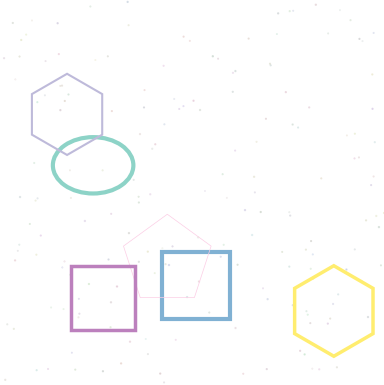[{"shape": "oval", "thickness": 3, "radius": 0.52, "center": [0.242, 0.571]}, {"shape": "hexagon", "thickness": 1.5, "radius": 0.53, "center": [0.174, 0.703]}, {"shape": "square", "thickness": 3, "radius": 0.44, "center": [0.51, 0.258]}, {"shape": "pentagon", "thickness": 0.5, "radius": 0.6, "center": [0.435, 0.324]}, {"shape": "square", "thickness": 2.5, "radius": 0.42, "center": [0.268, 0.226]}, {"shape": "hexagon", "thickness": 2.5, "radius": 0.59, "center": [0.867, 0.192]}]